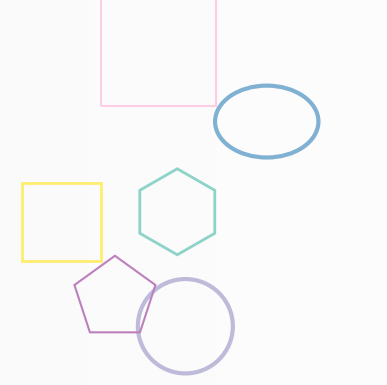[{"shape": "hexagon", "thickness": 2, "radius": 0.56, "center": [0.458, 0.45]}, {"shape": "circle", "thickness": 3, "radius": 0.61, "center": [0.478, 0.153]}, {"shape": "oval", "thickness": 3, "radius": 0.67, "center": [0.688, 0.684]}, {"shape": "square", "thickness": 1.5, "radius": 0.74, "center": [0.409, 0.873]}, {"shape": "pentagon", "thickness": 1.5, "radius": 0.55, "center": [0.297, 0.226]}, {"shape": "square", "thickness": 2, "radius": 0.51, "center": [0.158, 0.423]}]